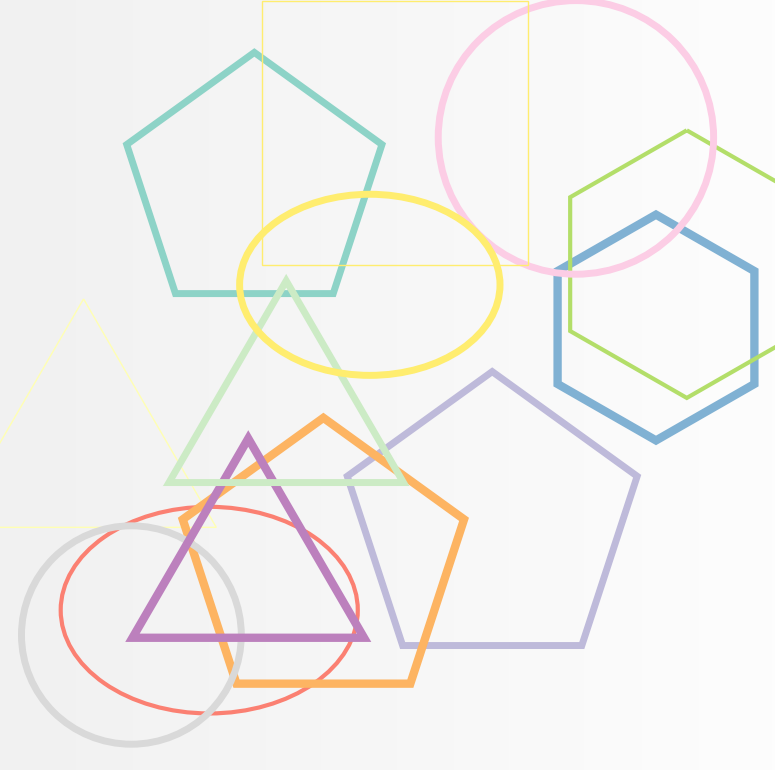[{"shape": "pentagon", "thickness": 2.5, "radius": 0.87, "center": [0.328, 0.759]}, {"shape": "triangle", "thickness": 0.5, "radius": 0.99, "center": [0.108, 0.414]}, {"shape": "pentagon", "thickness": 2.5, "radius": 0.98, "center": [0.635, 0.321]}, {"shape": "oval", "thickness": 1.5, "radius": 0.96, "center": [0.27, 0.208]}, {"shape": "hexagon", "thickness": 3, "radius": 0.73, "center": [0.846, 0.575]}, {"shape": "pentagon", "thickness": 3, "radius": 0.95, "center": [0.417, 0.267]}, {"shape": "hexagon", "thickness": 1.5, "radius": 0.87, "center": [0.886, 0.657]}, {"shape": "circle", "thickness": 2.5, "radius": 0.89, "center": [0.743, 0.822]}, {"shape": "circle", "thickness": 2.5, "radius": 0.71, "center": [0.17, 0.175]}, {"shape": "triangle", "thickness": 3, "radius": 0.86, "center": [0.32, 0.258]}, {"shape": "triangle", "thickness": 2.5, "radius": 0.87, "center": [0.369, 0.461]}, {"shape": "square", "thickness": 0.5, "radius": 0.86, "center": [0.51, 0.828]}, {"shape": "oval", "thickness": 2.5, "radius": 0.84, "center": [0.477, 0.63]}]